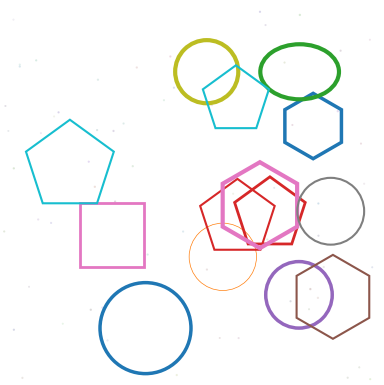[{"shape": "circle", "thickness": 2.5, "radius": 0.59, "center": [0.378, 0.148]}, {"shape": "hexagon", "thickness": 2.5, "radius": 0.42, "center": [0.813, 0.673]}, {"shape": "circle", "thickness": 0.5, "radius": 0.44, "center": [0.579, 0.333]}, {"shape": "oval", "thickness": 3, "radius": 0.51, "center": [0.778, 0.814]}, {"shape": "pentagon", "thickness": 2, "radius": 0.48, "center": [0.701, 0.444]}, {"shape": "pentagon", "thickness": 1.5, "radius": 0.51, "center": [0.617, 0.434]}, {"shape": "circle", "thickness": 2.5, "radius": 0.43, "center": [0.777, 0.234]}, {"shape": "hexagon", "thickness": 1.5, "radius": 0.54, "center": [0.865, 0.229]}, {"shape": "square", "thickness": 2, "radius": 0.42, "center": [0.292, 0.389]}, {"shape": "hexagon", "thickness": 3, "radius": 0.56, "center": [0.675, 0.467]}, {"shape": "circle", "thickness": 1.5, "radius": 0.43, "center": [0.859, 0.451]}, {"shape": "circle", "thickness": 3, "radius": 0.41, "center": [0.537, 0.814]}, {"shape": "pentagon", "thickness": 1.5, "radius": 0.6, "center": [0.182, 0.569]}, {"shape": "pentagon", "thickness": 1.5, "radius": 0.45, "center": [0.613, 0.74]}]